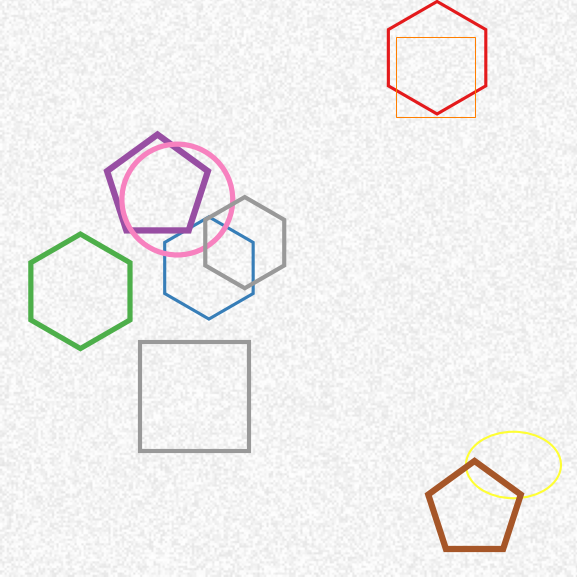[{"shape": "hexagon", "thickness": 1.5, "radius": 0.49, "center": [0.757, 0.899]}, {"shape": "hexagon", "thickness": 1.5, "radius": 0.44, "center": [0.362, 0.535]}, {"shape": "hexagon", "thickness": 2.5, "radius": 0.5, "center": [0.139, 0.495]}, {"shape": "pentagon", "thickness": 3, "radius": 0.46, "center": [0.273, 0.674]}, {"shape": "square", "thickness": 0.5, "radius": 0.34, "center": [0.755, 0.866]}, {"shape": "oval", "thickness": 1, "radius": 0.41, "center": [0.889, 0.194]}, {"shape": "pentagon", "thickness": 3, "radius": 0.42, "center": [0.822, 0.117]}, {"shape": "circle", "thickness": 2.5, "radius": 0.48, "center": [0.307, 0.654]}, {"shape": "hexagon", "thickness": 2, "radius": 0.39, "center": [0.424, 0.579]}, {"shape": "square", "thickness": 2, "radius": 0.47, "center": [0.336, 0.312]}]